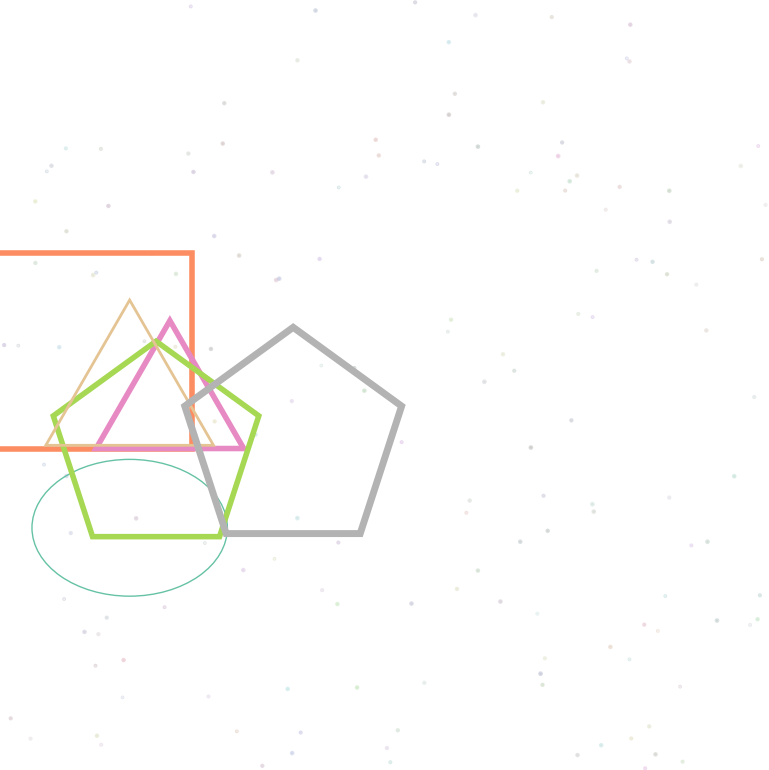[{"shape": "oval", "thickness": 0.5, "radius": 0.63, "center": [0.168, 0.315]}, {"shape": "square", "thickness": 2, "radius": 0.64, "center": [0.122, 0.544]}, {"shape": "triangle", "thickness": 2, "radius": 0.55, "center": [0.221, 0.473]}, {"shape": "pentagon", "thickness": 2, "radius": 0.7, "center": [0.203, 0.417]}, {"shape": "triangle", "thickness": 1, "radius": 0.63, "center": [0.168, 0.485]}, {"shape": "pentagon", "thickness": 2.5, "radius": 0.74, "center": [0.381, 0.427]}]